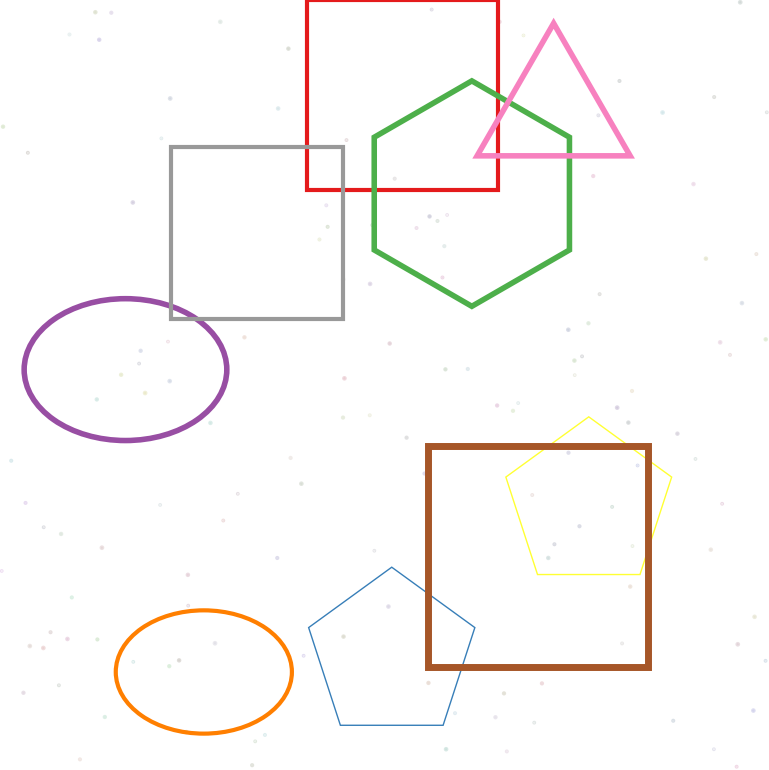[{"shape": "square", "thickness": 1.5, "radius": 0.62, "center": [0.523, 0.876]}, {"shape": "pentagon", "thickness": 0.5, "radius": 0.57, "center": [0.509, 0.15]}, {"shape": "hexagon", "thickness": 2, "radius": 0.73, "center": [0.613, 0.749]}, {"shape": "oval", "thickness": 2, "radius": 0.66, "center": [0.163, 0.52]}, {"shape": "oval", "thickness": 1.5, "radius": 0.57, "center": [0.265, 0.127]}, {"shape": "pentagon", "thickness": 0.5, "radius": 0.57, "center": [0.765, 0.345]}, {"shape": "square", "thickness": 2.5, "radius": 0.72, "center": [0.699, 0.277]}, {"shape": "triangle", "thickness": 2, "radius": 0.57, "center": [0.719, 0.855]}, {"shape": "square", "thickness": 1.5, "radius": 0.56, "center": [0.334, 0.697]}]